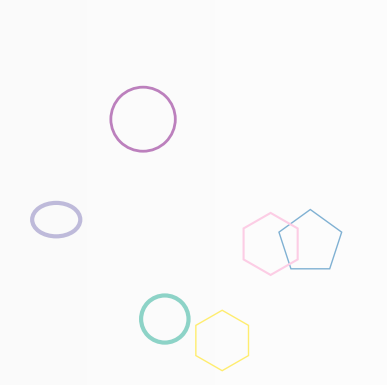[{"shape": "circle", "thickness": 3, "radius": 0.31, "center": [0.425, 0.171]}, {"shape": "oval", "thickness": 3, "radius": 0.31, "center": [0.145, 0.43]}, {"shape": "pentagon", "thickness": 1, "radius": 0.43, "center": [0.801, 0.371]}, {"shape": "hexagon", "thickness": 1.5, "radius": 0.4, "center": [0.698, 0.366]}, {"shape": "circle", "thickness": 2, "radius": 0.42, "center": [0.369, 0.69]}, {"shape": "hexagon", "thickness": 1, "radius": 0.39, "center": [0.573, 0.116]}]